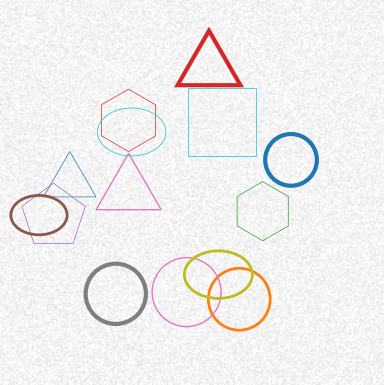[{"shape": "circle", "thickness": 3, "radius": 0.34, "center": [0.756, 0.585]}, {"shape": "triangle", "thickness": 0.5, "radius": 0.39, "center": [0.181, 0.528]}, {"shape": "circle", "thickness": 2, "radius": 0.4, "center": [0.621, 0.223]}, {"shape": "hexagon", "thickness": 0.5, "radius": 0.38, "center": [0.682, 0.451]}, {"shape": "hexagon", "thickness": 0.5, "radius": 0.4, "center": [0.334, 0.687]}, {"shape": "triangle", "thickness": 3, "radius": 0.47, "center": [0.543, 0.826]}, {"shape": "pentagon", "thickness": 0.5, "radius": 0.43, "center": [0.139, 0.437]}, {"shape": "oval", "thickness": 2, "radius": 0.37, "center": [0.101, 0.441]}, {"shape": "triangle", "thickness": 1, "radius": 0.49, "center": [0.334, 0.504]}, {"shape": "circle", "thickness": 1, "radius": 0.45, "center": [0.485, 0.241]}, {"shape": "circle", "thickness": 3, "radius": 0.39, "center": [0.301, 0.237]}, {"shape": "oval", "thickness": 2, "radius": 0.44, "center": [0.567, 0.287]}, {"shape": "square", "thickness": 0.5, "radius": 0.44, "center": [0.576, 0.684]}, {"shape": "oval", "thickness": 0.5, "radius": 0.44, "center": [0.342, 0.657]}]